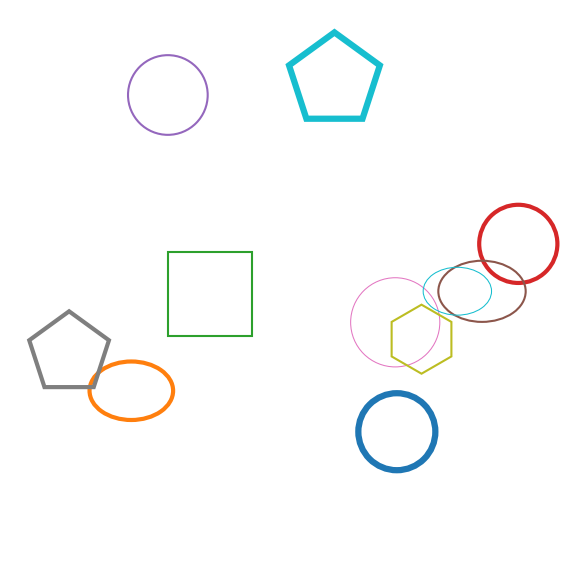[{"shape": "circle", "thickness": 3, "radius": 0.33, "center": [0.687, 0.252]}, {"shape": "oval", "thickness": 2, "radius": 0.36, "center": [0.227, 0.323]}, {"shape": "square", "thickness": 1, "radius": 0.36, "center": [0.364, 0.49]}, {"shape": "circle", "thickness": 2, "radius": 0.34, "center": [0.897, 0.577]}, {"shape": "circle", "thickness": 1, "radius": 0.34, "center": [0.291, 0.835]}, {"shape": "oval", "thickness": 1, "radius": 0.38, "center": [0.835, 0.495]}, {"shape": "circle", "thickness": 0.5, "radius": 0.39, "center": [0.684, 0.441]}, {"shape": "pentagon", "thickness": 2, "radius": 0.36, "center": [0.12, 0.388]}, {"shape": "hexagon", "thickness": 1, "radius": 0.3, "center": [0.73, 0.412]}, {"shape": "oval", "thickness": 0.5, "radius": 0.3, "center": [0.792, 0.495]}, {"shape": "pentagon", "thickness": 3, "radius": 0.41, "center": [0.579, 0.86]}]